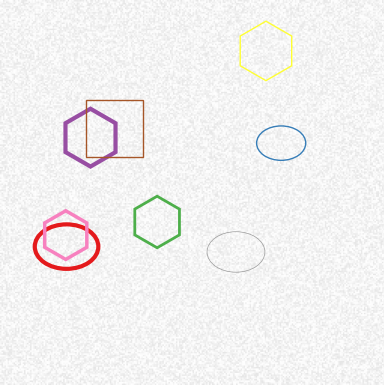[{"shape": "oval", "thickness": 3, "radius": 0.41, "center": [0.173, 0.359]}, {"shape": "oval", "thickness": 1, "radius": 0.32, "center": [0.73, 0.628]}, {"shape": "hexagon", "thickness": 2, "radius": 0.33, "center": [0.408, 0.423]}, {"shape": "hexagon", "thickness": 3, "radius": 0.38, "center": [0.235, 0.642]}, {"shape": "hexagon", "thickness": 1, "radius": 0.39, "center": [0.691, 0.868]}, {"shape": "square", "thickness": 1, "radius": 0.37, "center": [0.298, 0.666]}, {"shape": "hexagon", "thickness": 2.5, "radius": 0.32, "center": [0.171, 0.389]}, {"shape": "oval", "thickness": 0.5, "radius": 0.38, "center": [0.613, 0.346]}]